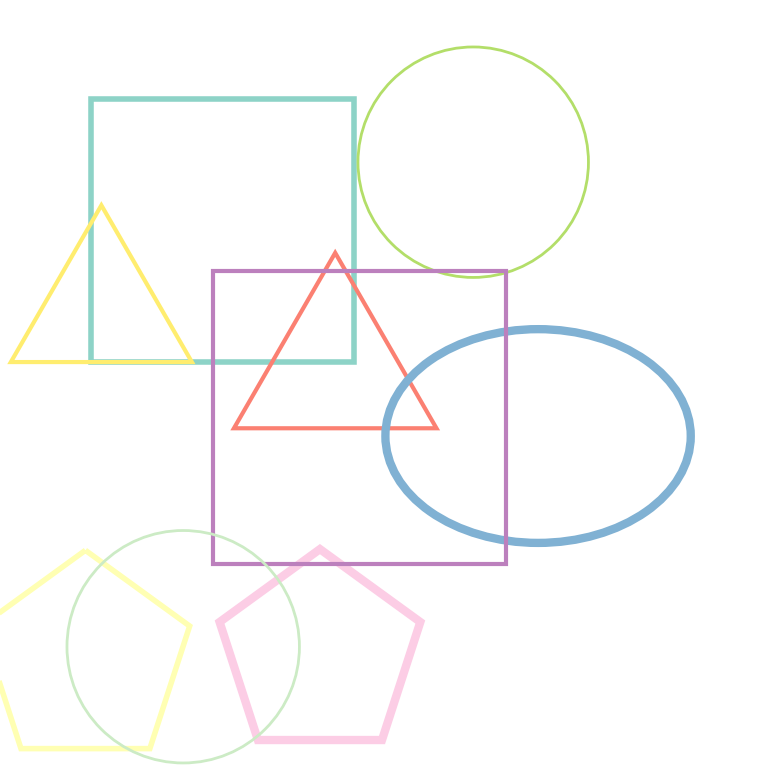[{"shape": "square", "thickness": 2, "radius": 0.86, "center": [0.289, 0.701]}, {"shape": "pentagon", "thickness": 2, "radius": 0.71, "center": [0.111, 0.143]}, {"shape": "triangle", "thickness": 1.5, "radius": 0.76, "center": [0.435, 0.52]}, {"shape": "oval", "thickness": 3, "radius": 0.99, "center": [0.699, 0.434]}, {"shape": "circle", "thickness": 1, "radius": 0.75, "center": [0.615, 0.789]}, {"shape": "pentagon", "thickness": 3, "radius": 0.69, "center": [0.416, 0.15]}, {"shape": "square", "thickness": 1.5, "radius": 0.95, "center": [0.466, 0.458]}, {"shape": "circle", "thickness": 1, "radius": 0.75, "center": [0.238, 0.16]}, {"shape": "triangle", "thickness": 1.5, "radius": 0.68, "center": [0.132, 0.598]}]